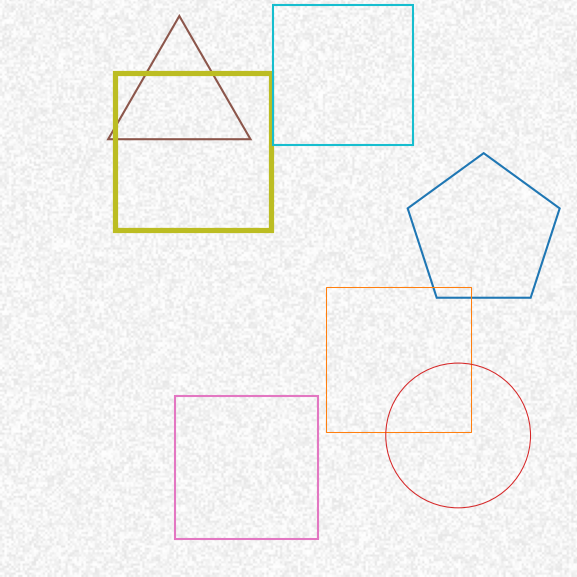[{"shape": "pentagon", "thickness": 1, "radius": 0.69, "center": [0.838, 0.596]}, {"shape": "square", "thickness": 0.5, "radius": 0.63, "center": [0.69, 0.377]}, {"shape": "circle", "thickness": 0.5, "radius": 0.63, "center": [0.793, 0.245]}, {"shape": "triangle", "thickness": 1, "radius": 0.71, "center": [0.311, 0.829]}, {"shape": "square", "thickness": 1, "radius": 0.62, "center": [0.427, 0.189]}, {"shape": "square", "thickness": 2.5, "radius": 0.68, "center": [0.334, 0.737]}, {"shape": "square", "thickness": 1, "radius": 0.61, "center": [0.593, 0.868]}]